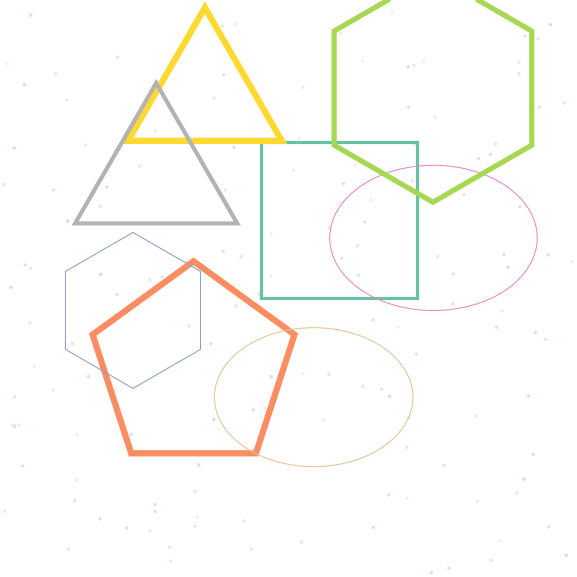[{"shape": "square", "thickness": 1.5, "radius": 0.68, "center": [0.587, 0.619]}, {"shape": "pentagon", "thickness": 3, "radius": 0.92, "center": [0.335, 0.363]}, {"shape": "hexagon", "thickness": 0.5, "radius": 0.68, "center": [0.23, 0.462]}, {"shape": "oval", "thickness": 0.5, "radius": 0.9, "center": [0.751, 0.587]}, {"shape": "hexagon", "thickness": 2.5, "radius": 0.99, "center": [0.75, 0.847]}, {"shape": "triangle", "thickness": 3, "radius": 0.77, "center": [0.355, 0.832]}, {"shape": "oval", "thickness": 0.5, "radius": 0.86, "center": [0.543, 0.311]}, {"shape": "triangle", "thickness": 2, "radius": 0.81, "center": [0.27, 0.693]}]